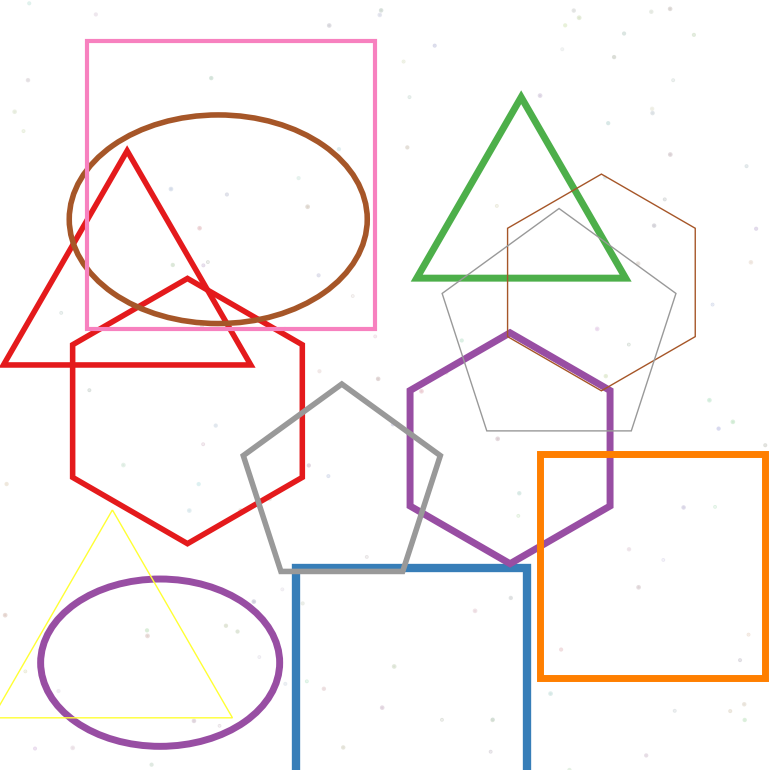[{"shape": "hexagon", "thickness": 2, "radius": 0.86, "center": [0.243, 0.466]}, {"shape": "triangle", "thickness": 2, "radius": 0.93, "center": [0.165, 0.619]}, {"shape": "square", "thickness": 3, "radius": 0.75, "center": [0.535, 0.113]}, {"shape": "triangle", "thickness": 2.5, "radius": 0.78, "center": [0.677, 0.717]}, {"shape": "oval", "thickness": 2.5, "radius": 0.78, "center": [0.208, 0.139]}, {"shape": "hexagon", "thickness": 2.5, "radius": 0.75, "center": [0.662, 0.418]}, {"shape": "square", "thickness": 2.5, "radius": 0.73, "center": [0.847, 0.265]}, {"shape": "triangle", "thickness": 0.5, "radius": 0.9, "center": [0.146, 0.158]}, {"shape": "hexagon", "thickness": 0.5, "radius": 0.7, "center": [0.781, 0.633]}, {"shape": "oval", "thickness": 2, "radius": 0.97, "center": [0.283, 0.715]}, {"shape": "square", "thickness": 1.5, "radius": 0.94, "center": [0.3, 0.76]}, {"shape": "pentagon", "thickness": 0.5, "radius": 0.8, "center": [0.726, 0.57]}, {"shape": "pentagon", "thickness": 2, "radius": 0.67, "center": [0.444, 0.367]}]